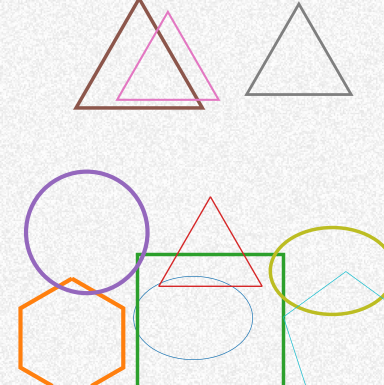[{"shape": "oval", "thickness": 0.5, "radius": 0.77, "center": [0.502, 0.174]}, {"shape": "hexagon", "thickness": 3, "radius": 0.77, "center": [0.187, 0.122]}, {"shape": "square", "thickness": 2.5, "radius": 0.95, "center": [0.545, 0.152]}, {"shape": "triangle", "thickness": 1, "radius": 0.77, "center": [0.547, 0.334]}, {"shape": "circle", "thickness": 3, "radius": 0.79, "center": [0.225, 0.396]}, {"shape": "triangle", "thickness": 2.5, "radius": 0.95, "center": [0.362, 0.814]}, {"shape": "triangle", "thickness": 1.5, "radius": 0.76, "center": [0.436, 0.817]}, {"shape": "triangle", "thickness": 2, "radius": 0.78, "center": [0.776, 0.833]}, {"shape": "oval", "thickness": 2.5, "radius": 0.81, "center": [0.863, 0.296]}, {"shape": "pentagon", "thickness": 0.5, "radius": 0.85, "center": [0.898, 0.124]}]